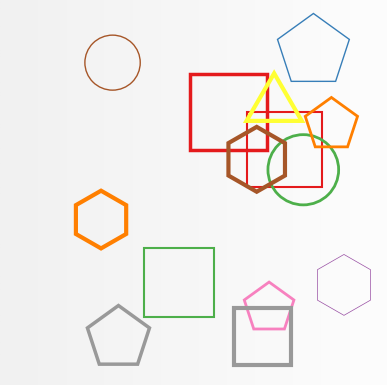[{"shape": "square", "thickness": 2.5, "radius": 0.5, "center": [0.59, 0.709]}, {"shape": "square", "thickness": 1.5, "radius": 0.48, "center": [0.734, 0.611]}, {"shape": "pentagon", "thickness": 1, "radius": 0.49, "center": [0.809, 0.868]}, {"shape": "circle", "thickness": 2, "radius": 0.46, "center": [0.783, 0.559]}, {"shape": "square", "thickness": 1.5, "radius": 0.45, "center": [0.463, 0.266]}, {"shape": "hexagon", "thickness": 0.5, "radius": 0.4, "center": [0.888, 0.26]}, {"shape": "hexagon", "thickness": 3, "radius": 0.37, "center": [0.261, 0.43]}, {"shape": "pentagon", "thickness": 2, "radius": 0.35, "center": [0.855, 0.676]}, {"shape": "triangle", "thickness": 3, "radius": 0.41, "center": [0.707, 0.727]}, {"shape": "hexagon", "thickness": 3, "radius": 0.42, "center": [0.662, 0.586]}, {"shape": "circle", "thickness": 1, "radius": 0.36, "center": [0.29, 0.837]}, {"shape": "pentagon", "thickness": 2, "radius": 0.34, "center": [0.694, 0.2]}, {"shape": "square", "thickness": 3, "radius": 0.37, "center": [0.678, 0.125]}, {"shape": "pentagon", "thickness": 2.5, "radius": 0.42, "center": [0.306, 0.122]}]